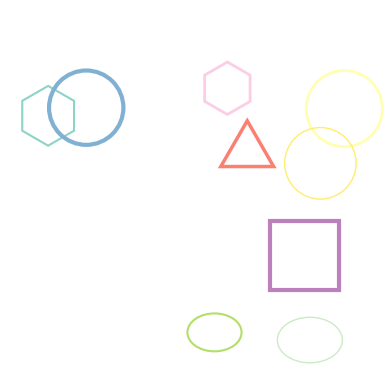[{"shape": "hexagon", "thickness": 1.5, "radius": 0.39, "center": [0.125, 0.699]}, {"shape": "circle", "thickness": 2, "radius": 0.49, "center": [0.894, 0.718]}, {"shape": "triangle", "thickness": 2.5, "radius": 0.4, "center": [0.642, 0.607]}, {"shape": "circle", "thickness": 3, "radius": 0.48, "center": [0.224, 0.72]}, {"shape": "oval", "thickness": 1.5, "radius": 0.35, "center": [0.557, 0.137]}, {"shape": "hexagon", "thickness": 2, "radius": 0.34, "center": [0.591, 0.771]}, {"shape": "square", "thickness": 3, "radius": 0.45, "center": [0.791, 0.337]}, {"shape": "oval", "thickness": 1, "radius": 0.42, "center": [0.805, 0.117]}, {"shape": "circle", "thickness": 1, "radius": 0.46, "center": [0.832, 0.576]}]